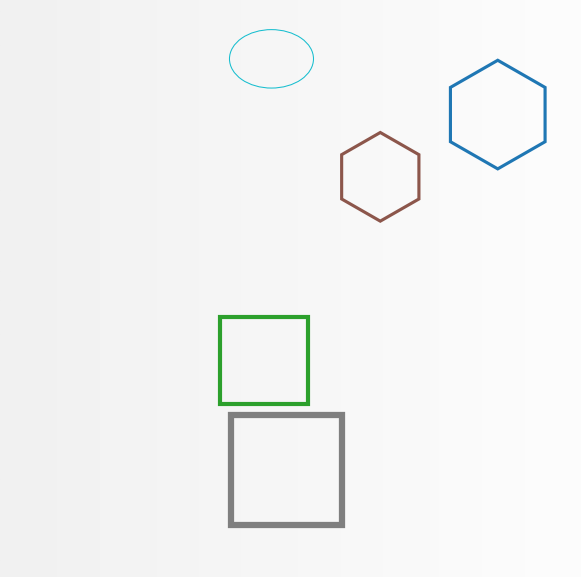[{"shape": "hexagon", "thickness": 1.5, "radius": 0.47, "center": [0.856, 0.801]}, {"shape": "square", "thickness": 2, "radius": 0.38, "center": [0.454, 0.375]}, {"shape": "hexagon", "thickness": 1.5, "radius": 0.38, "center": [0.654, 0.693]}, {"shape": "square", "thickness": 3, "radius": 0.48, "center": [0.493, 0.185]}, {"shape": "oval", "thickness": 0.5, "radius": 0.36, "center": [0.467, 0.897]}]